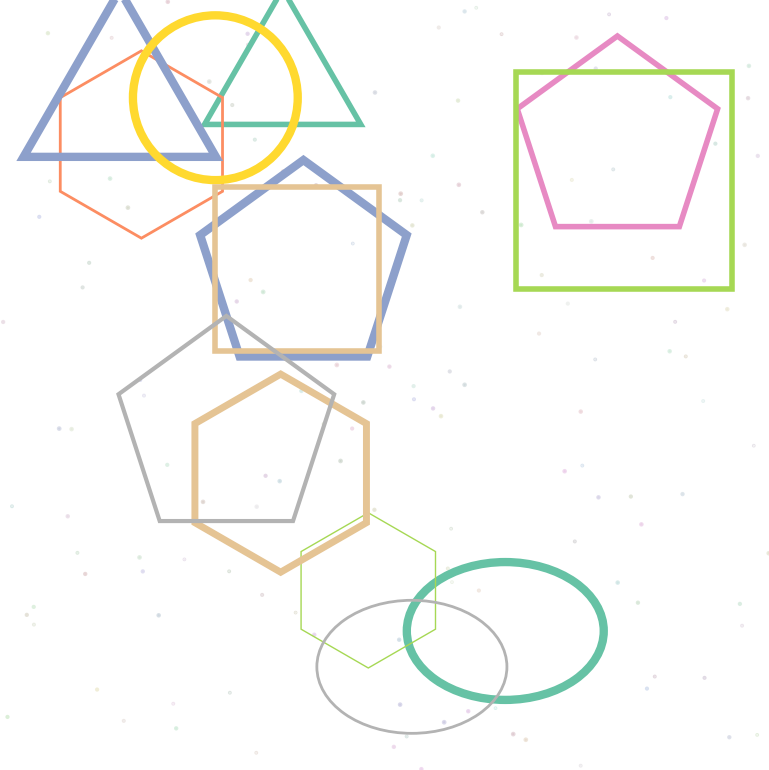[{"shape": "oval", "thickness": 3, "radius": 0.64, "center": [0.656, 0.181]}, {"shape": "triangle", "thickness": 2, "radius": 0.59, "center": [0.367, 0.897]}, {"shape": "hexagon", "thickness": 1, "radius": 0.61, "center": [0.184, 0.812]}, {"shape": "pentagon", "thickness": 3, "radius": 0.71, "center": [0.394, 0.651]}, {"shape": "triangle", "thickness": 3, "radius": 0.72, "center": [0.155, 0.868]}, {"shape": "pentagon", "thickness": 2, "radius": 0.68, "center": [0.802, 0.816]}, {"shape": "square", "thickness": 2, "radius": 0.7, "center": [0.81, 0.765]}, {"shape": "hexagon", "thickness": 0.5, "radius": 0.5, "center": [0.478, 0.233]}, {"shape": "circle", "thickness": 3, "radius": 0.54, "center": [0.28, 0.873]}, {"shape": "hexagon", "thickness": 2.5, "radius": 0.64, "center": [0.365, 0.386]}, {"shape": "square", "thickness": 2, "radius": 0.53, "center": [0.386, 0.65]}, {"shape": "pentagon", "thickness": 1.5, "radius": 0.74, "center": [0.294, 0.442]}, {"shape": "oval", "thickness": 1, "radius": 0.62, "center": [0.535, 0.134]}]